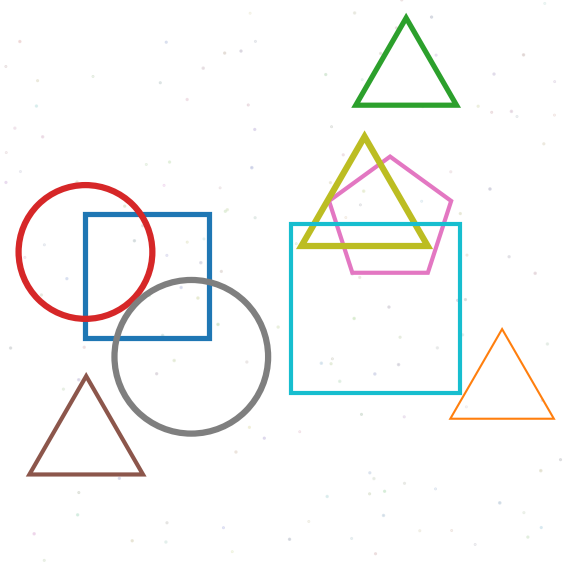[{"shape": "square", "thickness": 2.5, "radius": 0.54, "center": [0.254, 0.521]}, {"shape": "triangle", "thickness": 1, "radius": 0.52, "center": [0.869, 0.326]}, {"shape": "triangle", "thickness": 2.5, "radius": 0.5, "center": [0.703, 0.867]}, {"shape": "circle", "thickness": 3, "radius": 0.58, "center": [0.148, 0.563]}, {"shape": "triangle", "thickness": 2, "radius": 0.57, "center": [0.149, 0.234]}, {"shape": "pentagon", "thickness": 2, "radius": 0.56, "center": [0.675, 0.617]}, {"shape": "circle", "thickness": 3, "radius": 0.67, "center": [0.331, 0.381]}, {"shape": "triangle", "thickness": 3, "radius": 0.63, "center": [0.631, 0.636]}, {"shape": "square", "thickness": 2, "radius": 0.73, "center": [0.65, 0.465]}]